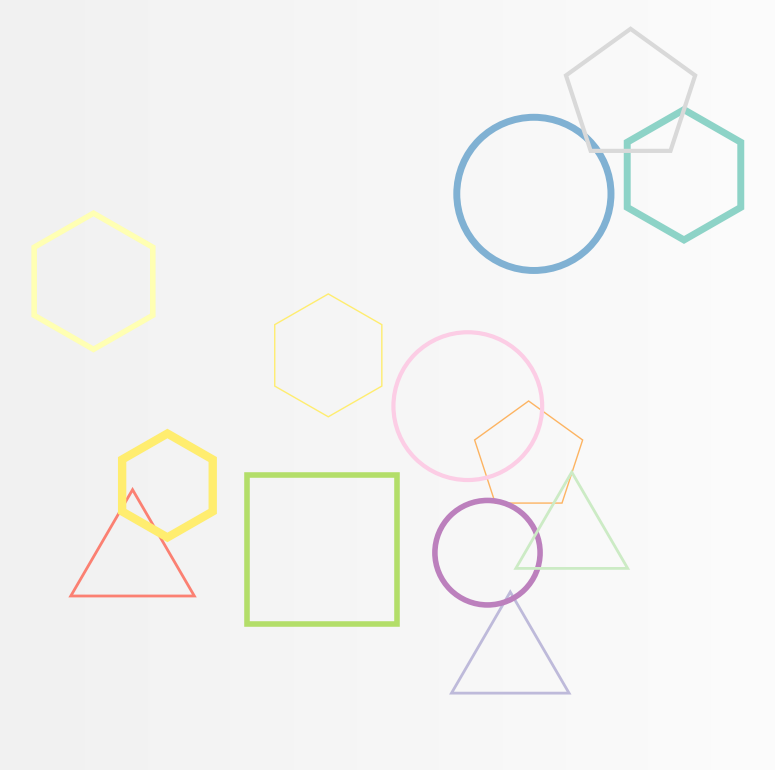[{"shape": "hexagon", "thickness": 2.5, "radius": 0.42, "center": [0.883, 0.773]}, {"shape": "hexagon", "thickness": 2, "radius": 0.44, "center": [0.121, 0.635]}, {"shape": "triangle", "thickness": 1, "radius": 0.44, "center": [0.658, 0.144]}, {"shape": "triangle", "thickness": 1, "radius": 0.46, "center": [0.171, 0.272]}, {"shape": "circle", "thickness": 2.5, "radius": 0.5, "center": [0.689, 0.748]}, {"shape": "pentagon", "thickness": 0.5, "radius": 0.37, "center": [0.682, 0.406]}, {"shape": "square", "thickness": 2, "radius": 0.48, "center": [0.415, 0.287]}, {"shape": "circle", "thickness": 1.5, "radius": 0.48, "center": [0.604, 0.473]}, {"shape": "pentagon", "thickness": 1.5, "radius": 0.44, "center": [0.814, 0.875]}, {"shape": "circle", "thickness": 2, "radius": 0.34, "center": [0.629, 0.282]}, {"shape": "triangle", "thickness": 1, "radius": 0.42, "center": [0.738, 0.303]}, {"shape": "hexagon", "thickness": 3, "radius": 0.34, "center": [0.216, 0.37]}, {"shape": "hexagon", "thickness": 0.5, "radius": 0.4, "center": [0.424, 0.538]}]